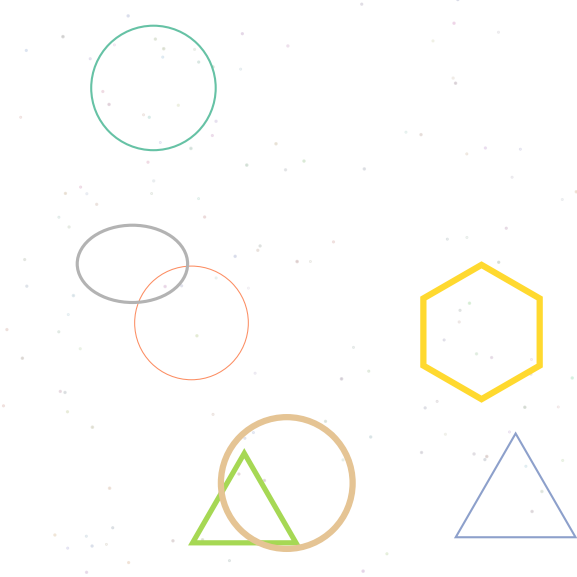[{"shape": "circle", "thickness": 1, "radius": 0.54, "center": [0.266, 0.847]}, {"shape": "circle", "thickness": 0.5, "radius": 0.49, "center": [0.332, 0.44]}, {"shape": "triangle", "thickness": 1, "radius": 0.6, "center": [0.893, 0.129]}, {"shape": "triangle", "thickness": 2.5, "radius": 0.52, "center": [0.423, 0.111]}, {"shape": "hexagon", "thickness": 3, "radius": 0.58, "center": [0.834, 0.424]}, {"shape": "circle", "thickness": 3, "radius": 0.57, "center": [0.497, 0.163]}, {"shape": "oval", "thickness": 1.5, "radius": 0.48, "center": [0.229, 0.542]}]